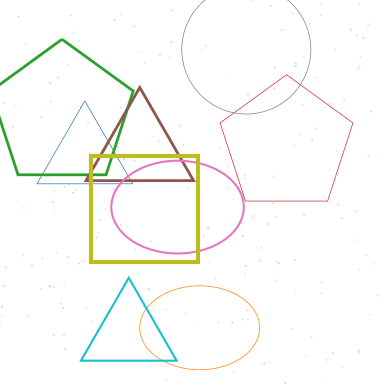[{"shape": "triangle", "thickness": 0.5, "radius": 0.72, "center": [0.22, 0.594]}, {"shape": "oval", "thickness": 0.5, "radius": 0.78, "center": [0.519, 0.149]}, {"shape": "pentagon", "thickness": 2, "radius": 0.97, "center": [0.161, 0.703]}, {"shape": "pentagon", "thickness": 0.5, "radius": 0.91, "center": [0.744, 0.625]}, {"shape": "triangle", "thickness": 2, "radius": 0.81, "center": [0.363, 0.611]}, {"shape": "oval", "thickness": 1.5, "radius": 0.86, "center": [0.461, 0.462]}, {"shape": "circle", "thickness": 0.5, "radius": 0.84, "center": [0.64, 0.871]}, {"shape": "square", "thickness": 3, "radius": 0.69, "center": [0.376, 0.457]}, {"shape": "triangle", "thickness": 1.5, "radius": 0.72, "center": [0.335, 0.135]}]